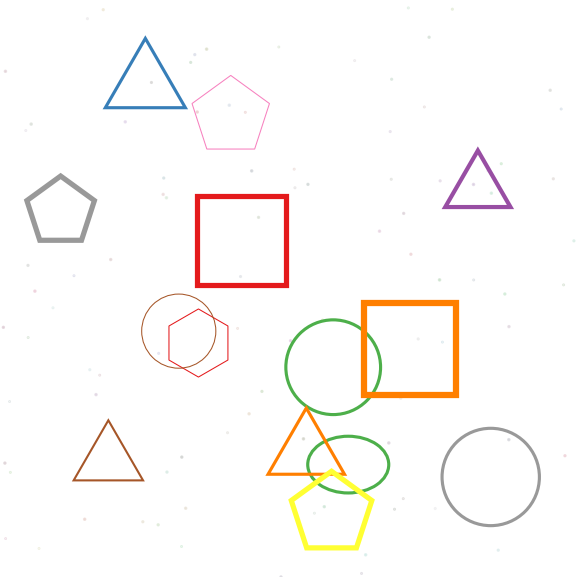[{"shape": "hexagon", "thickness": 0.5, "radius": 0.29, "center": [0.344, 0.405]}, {"shape": "square", "thickness": 2.5, "radius": 0.39, "center": [0.419, 0.583]}, {"shape": "triangle", "thickness": 1.5, "radius": 0.4, "center": [0.252, 0.853]}, {"shape": "oval", "thickness": 1.5, "radius": 0.35, "center": [0.603, 0.195]}, {"shape": "circle", "thickness": 1.5, "radius": 0.41, "center": [0.577, 0.363]}, {"shape": "triangle", "thickness": 2, "radius": 0.33, "center": [0.827, 0.673]}, {"shape": "triangle", "thickness": 1.5, "radius": 0.38, "center": [0.53, 0.216]}, {"shape": "square", "thickness": 3, "radius": 0.4, "center": [0.71, 0.395]}, {"shape": "pentagon", "thickness": 2.5, "radius": 0.37, "center": [0.574, 0.11]}, {"shape": "triangle", "thickness": 1, "radius": 0.35, "center": [0.188, 0.202]}, {"shape": "circle", "thickness": 0.5, "radius": 0.32, "center": [0.31, 0.426]}, {"shape": "pentagon", "thickness": 0.5, "radius": 0.35, "center": [0.4, 0.798]}, {"shape": "circle", "thickness": 1.5, "radius": 0.42, "center": [0.85, 0.173]}, {"shape": "pentagon", "thickness": 2.5, "radius": 0.31, "center": [0.105, 0.633]}]